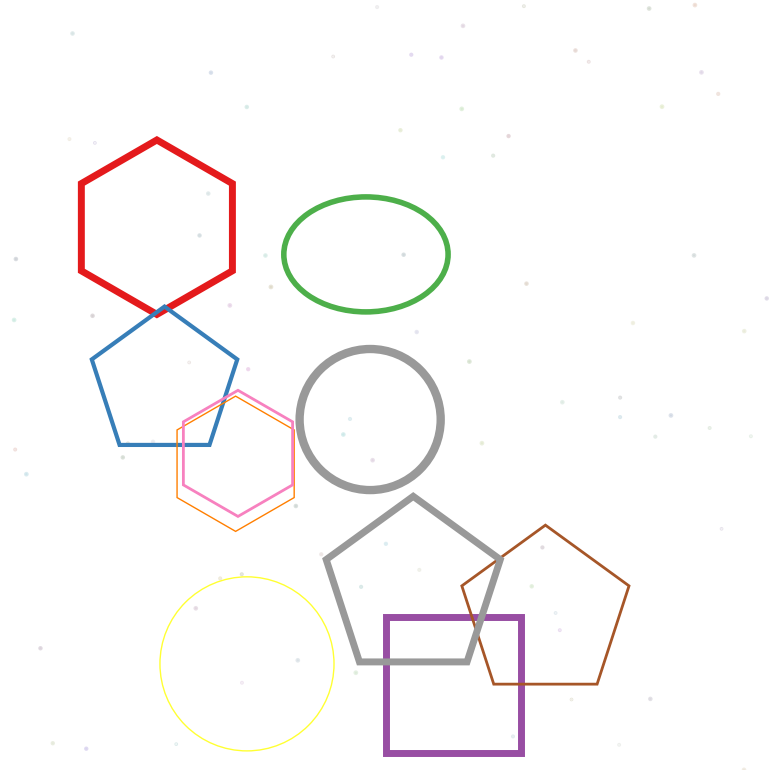[{"shape": "hexagon", "thickness": 2.5, "radius": 0.57, "center": [0.204, 0.705]}, {"shape": "pentagon", "thickness": 1.5, "radius": 0.5, "center": [0.214, 0.503]}, {"shape": "oval", "thickness": 2, "radius": 0.53, "center": [0.475, 0.67]}, {"shape": "square", "thickness": 2.5, "radius": 0.44, "center": [0.589, 0.11]}, {"shape": "hexagon", "thickness": 0.5, "radius": 0.44, "center": [0.306, 0.398]}, {"shape": "circle", "thickness": 0.5, "radius": 0.57, "center": [0.321, 0.138]}, {"shape": "pentagon", "thickness": 1, "radius": 0.57, "center": [0.708, 0.204]}, {"shape": "hexagon", "thickness": 1, "radius": 0.41, "center": [0.309, 0.411]}, {"shape": "circle", "thickness": 3, "radius": 0.46, "center": [0.481, 0.455]}, {"shape": "pentagon", "thickness": 2.5, "radius": 0.59, "center": [0.537, 0.237]}]